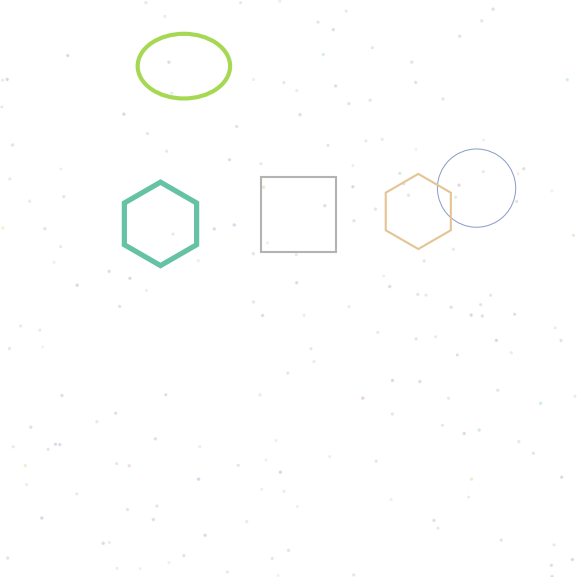[{"shape": "hexagon", "thickness": 2.5, "radius": 0.36, "center": [0.278, 0.611]}, {"shape": "circle", "thickness": 0.5, "radius": 0.34, "center": [0.825, 0.673]}, {"shape": "oval", "thickness": 2, "radius": 0.4, "center": [0.318, 0.885]}, {"shape": "hexagon", "thickness": 1, "radius": 0.33, "center": [0.724, 0.633]}, {"shape": "square", "thickness": 1, "radius": 0.33, "center": [0.518, 0.628]}]